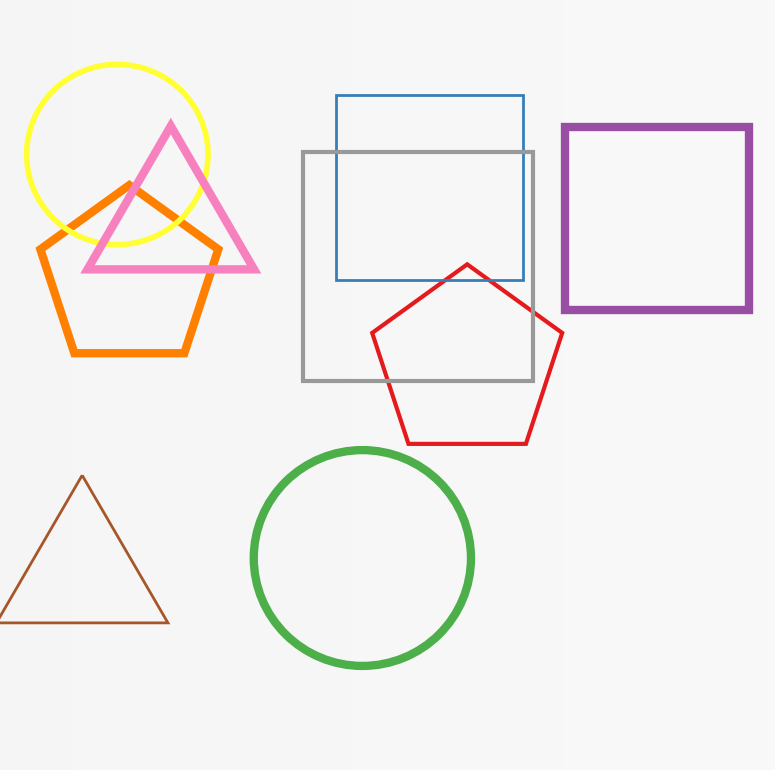[{"shape": "pentagon", "thickness": 1.5, "radius": 0.64, "center": [0.603, 0.528]}, {"shape": "square", "thickness": 1, "radius": 0.6, "center": [0.554, 0.756]}, {"shape": "circle", "thickness": 3, "radius": 0.7, "center": [0.468, 0.275]}, {"shape": "square", "thickness": 3, "radius": 0.59, "center": [0.847, 0.717]}, {"shape": "pentagon", "thickness": 3, "radius": 0.6, "center": [0.167, 0.639]}, {"shape": "circle", "thickness": 2, "radius": 0.59, "center": [0.151, 0.799]}, {"shape": "triangle", "thickness": 1, "radius": 0.64, "center": [0.106, 0.255]}, {"shape": "triangle", "thickness": 3, "radius": 0.62, "center": [0.22, 0.712]}, {"shape": "square", "thickness": 1.5, "radius": 0.74, "center": [0.539, 0.654]}]